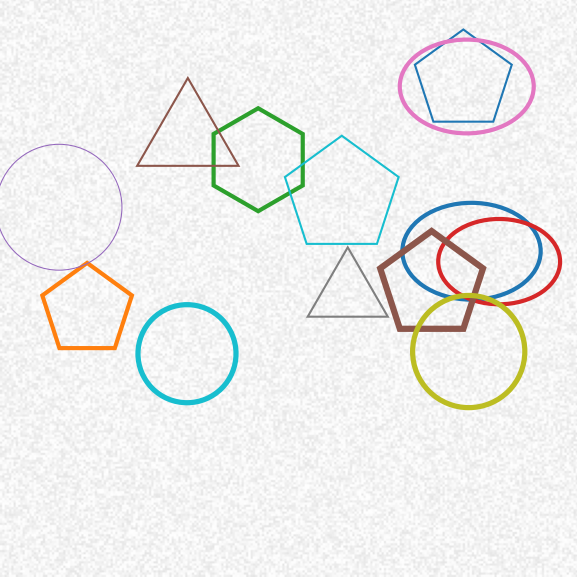[{"shape": "oval", "thickness": 2, "radius": 0.6, "center": [0.816, 0.564]}, {"shape": "pentagon", "thickness": 1, "radius": 0.44, "center": [0.802, 0.86]}, {"shape": "pentagon", "thickness": 2, "radius": 0.41, "center": [0.151, 0.462]}, {"shape": "hexagon", "thickness": 2, "radius": 0.45, "center": [0.447, 0.723]}, {"shape": "oval", "thickness": 2, "radius": 0.53, "center": [0.864, 0.546]}, {"shape": "circle", "thickness": 0.5, "radius": 0.54, "center": [0.102, 0.64]}, {"shape": "pentagon", "thickness": 3, "radius": 0.47, "center": [0.747, 0.505]}, {"shape": "triangle", "thickness": 1, "radius": 0.51, "center": [0.325, 0.763]}, {"shape": "oval", "thickness": 2, "radius": 0.58, "center": [0.808, 0.849]}, {"shape": "triangle", "thickness": 1, "radius": 0.4, "center": [0.602, 0.491]}, {"shape": "circle", "thickness": 2.5, "radius": 0.49, "center": [0.812, 0.39]}, {"shape": "pentagon", "thickness": 1, "radius": 0.52, "center": [0.592, 0.661]}, {"shape": "circle", "thickness": 2.5, "radius": 0.42, "center": [0.324, 0.387]}]